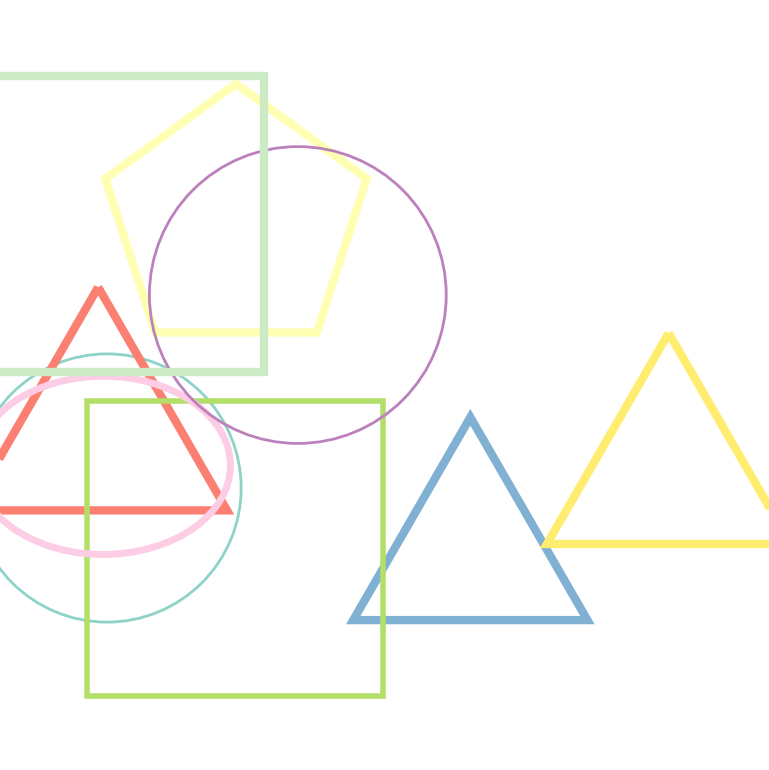[{"shape": "circle", "thickness": 1, "radius": 0.87, "center": [0.139, 0.366]}, {"shape": "pentagon", "thickness": 3, "radius": 0.89, "center": [0.306, 0.713]}, {"shape": "triangle", "thickness": 3, "radius": 0.97, "center": [0.127, 0.434]}, {"shape": "triangle", "thickness": 3, "radius": 0.88, "center": [0.611, 0.282]}, {"shape": "square", "thickness": 2, "radius": 0.96, "center": [0.305, 0.288]}, {"shape": "oval", "thickness": 2.5, "radius": 0.83, "center": [0.134, 0.396]}, {"shape": "circle", "thickness": 1, "radius": 0.96, "center": [0.387, 0.617]}, {"shape": "square", "thickness": 3, "radius": 0.96, "center": [0.151, 0.71]}, {"shape": "triangle", "thickness": 3, "radius": 0.91, "center": [0.868, 0.385]}]